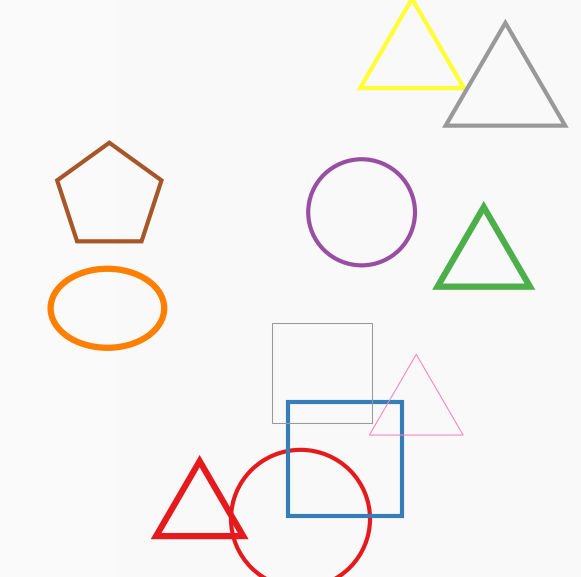[{"shape": "circle", "thickness": 2, "radius": 0.6, "center": [0.517, 0.101]}, {"shape": "triangle", "thickness": 3, "radius": 0.43, "center": [0.343, 0.114]}, {"shape": "square", "thickness": 2, "radius": 0.49, "center": [0.594, 0.205]}, {"shape": "triangle", "thickness": 3, "radius": 0.46, "center": [0.832, 0.549]}, {"shape": "circle", "thickness": 2, "radius": 0.46, "center": [0.622, 0.632]}, {"shape": "oval", "thickness": 3, "radius": 0.49, "center": [0.185, 0.465]}, {"shape": "triangle", "thickness": 2, "radius": 0.52, "center": [0.709, 0.898]}, {"shape": "pentagon", "thickness": 2, "radius": 0.47, "center": [0.188, 0.658]}, {"shape": "triangle", "thickness": 0.5, "radius": 0.47, "center": [0.716, 0.292]}, {"shape": "triangle", "thickness": 2, "radius": 0.59, "center": [0.869, 0.841]}, {"shape": "square", "thickness": 0.5, "radius": 0.43, "center": [0.554, 0.353]}]